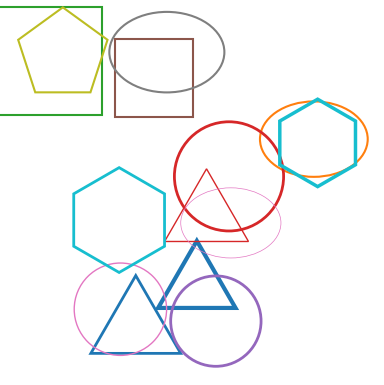[{"shape": "triangle", "thickness": 2, "radius": 0.67, "center": [0.353, 0.15]}, {"shape": "triangle", "thickness": 3, "radius": 0.58, "center": [0.511, 0.258]}, {"shape": "oval", "thickness": 1.5, "radius": 0.7, "center": [0.815, 0.639]}, {"shape": "square", "thickness": 1.5, "radius": 0.7, "center": [0.123, 0.842]}, {"shape": "triangle", "thickness": 1, "radius": 0.63, "center": [0.536, 0.436]}, {"shape": "circle", "thickness": 2, "radius": 0.71, "center": [0.595, 0.542]}, {"shape": "circle", "thickness": 2, "radius": 0.59, "center": [0.561, 0.166]}, {"shape": "square", "thickness": 1.5, "radius": 0.51, "center": [0.399, 0.798]}, {"shape": "oval", "thickness": 0.5, "radius": 0.65, "center": [0.6, 0.421]}, {"shape": "circle", "thickness": 1, "radius": 0.6, "center": [0.313, 0.197]}, {"shape": "oval", "thickness": 1.5, "radius": 0.75, "center": [0.433, 0.865]}, {"shape": "pentagon", "thickness": 1.5, "radius": 0.61, "center": [0.163, 0.859]}, {"shape": "hexagon", "thickness": 2, "radius": 0.68, "center": [0.309, 0.428]}, {"shape": "hexagon", "thickness": 2.5, "radius": 0.57, "center": [0.825, 0.629]}]